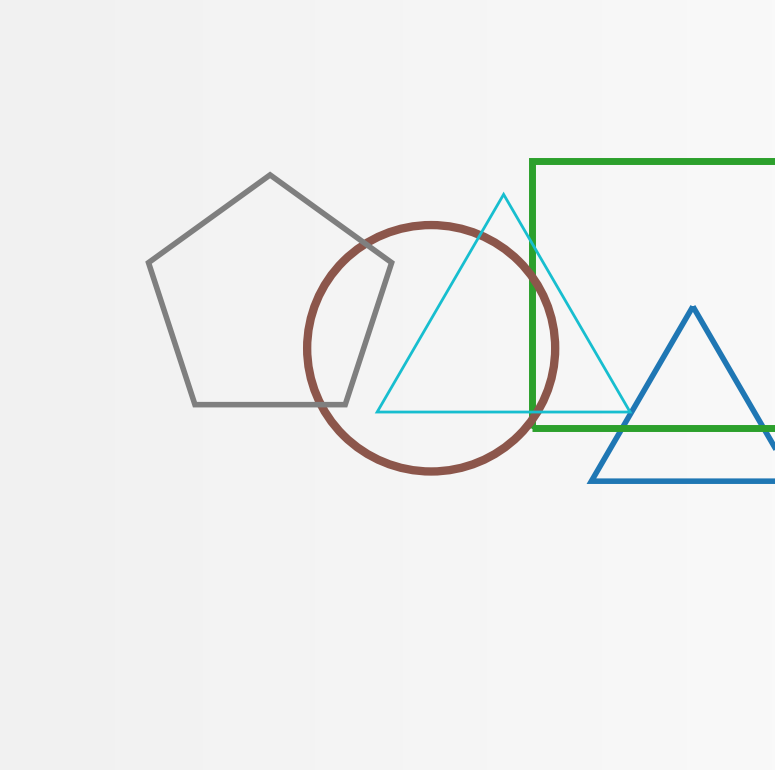[{"shape": "triangle", "thickness": 2, "radius": 0.76, "center": [0.894, 0.451]}, {"shape": "square", "thickness": 2.5, "radius": 0.87, "center": [0.86, 0.617]}, {"shape": "circle", "thickness": 3, "radius": 0.8, "center": [0.556, 0.548]}, {"shape": "pentagon", "thickness": 2, "radius": 0.82, "center": [0.348, 0.608]}, {"shape": "triangle", "thickness": 1, "radius": 0.94, "center": [0.65, 0.559]}]